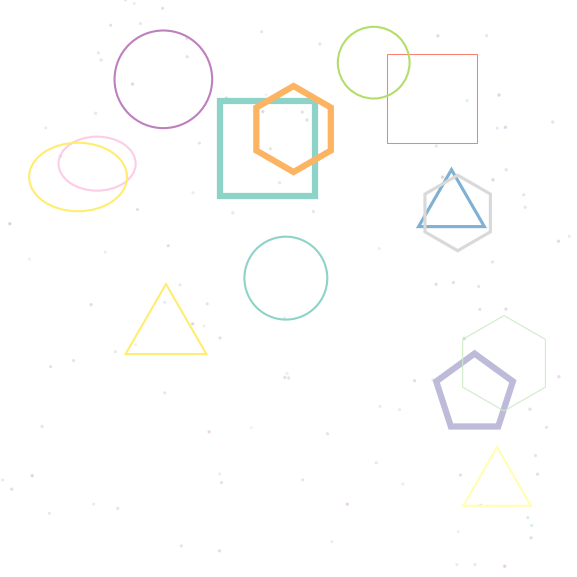[{"shape": "circle", "thickness": 1, "radius": 0.36, "center": [0.495, 0.518]}, {"shape": "square", "thickness": 3, "radius": 0.41, "center": [0.463, 0.742]}, {"shape": "triangle", "thickness": 1, "radius": 0.34, "center": [0.861, 0.157]}, {"shape": "pentagon", "thickness": 3, "radius": 0.35, "center": [0.822, 0.317]}, {"shape": "square", "thickness": 0.5, "radius": 0.39, "center": [0.748, 0.829]}, {"shape": "triangle", "thickness": 1.5, "radius": 0.33, "center": [0.782, 0.64]}, {"shape": "hexagon", "thickness": 3, "radius": 0.37, "center": [0.508, 0.776]}, {"shape": "circle", "thickness": 1, "radius": 0.31, "center": [0.647, 0.891]}, {"shape": "oval", "thickness": 1, "radius": 0.33, "center": [0.168, 0.716]}, {"shape": "hexagon", "thickness": 1.5, "radius": 0.33, "center": [0.793, 0.63]}, {"shape": "circle", "thickness": 1, "radius": 0.42, "center": [0.283, 0.862]}, {"shape": "hexagon", "thickness": 0.5, "radius": 0.41, "center": [0.873, 0.37]}, {"shape": "oval", "thickness": 1, "radius": 0.42, "center": [0.135, 0.693]}, {"shape": "triangle", "thickness": 1, "radius": 0.4, "center": [0.287, 0.426]}]